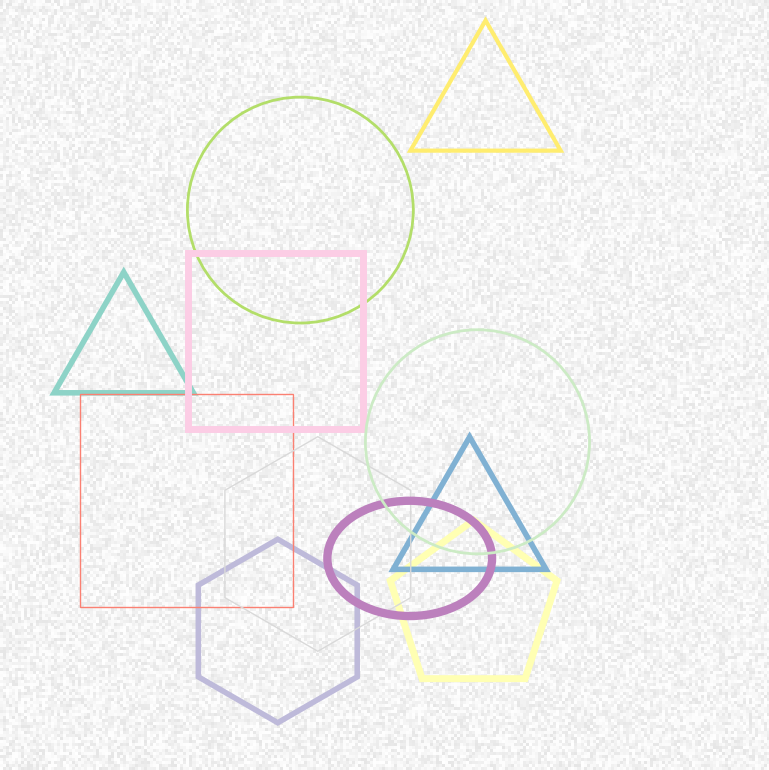[{"shape": "triangle", "thickness": 2, "radius": 0.52, "center": [0.161, 0.542]}, {"shape": "pentagon", "thickness": 2.5, "radius": 0.57, "center": [0.615, 0.211]}, {"shape": "hexagon", "thickness": 2, "radius": 0.6, "center": [0.361, 0.181]}, {"shape": "square", "thickness": 0.5, "radius": 0.69, "center": [0.243, 0.35]}, {"shape": "triangle", "thickness": 2, "radius": 0.57, "center": [0.61, 0.318]}, {"shape": "circle", "thickness": 1, "radius": 0.73, "center": [0.39, 0.727]}, {"shape": "square", "thickness": 2.5, "radius": 0.57, "center": [0.358, 0.557]}, {"shape": "hexagon", "thickness": 0.5, "radius": 0.7, "center": [0.413, 0.294]}, {"shape": "oval", "thickness": 3, "radius": 0.53, "center": [0.532, 0.275]}, {"shape": "circle", "thickness": 1, "radius": 0.73, "center": [0.62, 0.426]}, {"shape": "triangle", "thickness": 1.5, "radius": 0.56, "center": [0.631, 0.861]}]